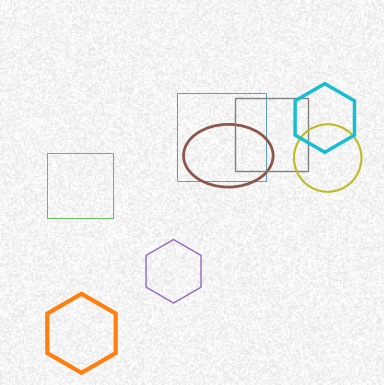[{"shape": "square", "thickness": 0.5, "radius": 0.57, "center": [0.575, 0.644]}, {"shape": "hexagon", "thickness": 3, "radius": 0.51, "center": [0.212, 0.134]}, {"shape": "square", "thickness": 0.5, "radius": 0.43, "center": [0.208, 0.518]}, {"shape": "hexagon", "thickness": 1, "radius": 0.41, "center": [0.451, 0.295]}, {"shape": "oval", "thickness": 2, "radius": 0.58, "center": [0.593, 0.596]}, {"shape": "square", "thickness": 1, "radius": 0.48, "center": [0.704, 0.651]}, {"shape": "circle", "thickness": 1.5, "radius": 0.44, "center": [0.851, 0.59]}, {"shape": "hexagon", "thickness": 2.5, "radius": 0.45, "center": [0.844, 0.694]}]